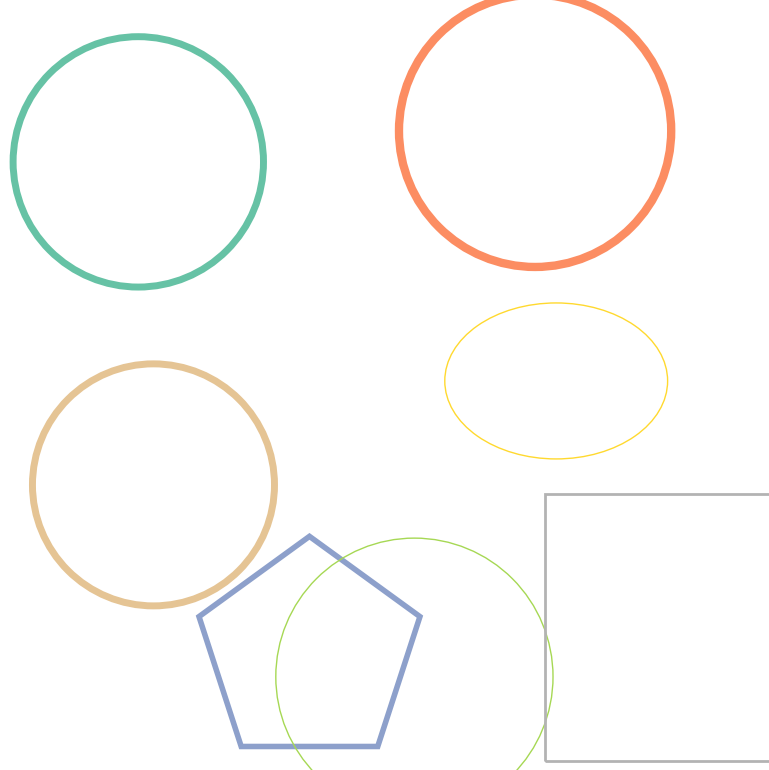[{"shape": "circle", "thickness": 2.5, "radius": 0.81, "center": [0.18, 0.79]}, {"shape": "circle", "thickness": 3, "radius": 0.88, "center": [0.695, 0.83]}, {"shape": "pentagon", "thickness": 2, "radius": 0.75, "center": [0.402, 0.153]}, {"shape": "circle", "thickness": 0.5, "radius": 0.9, "center": [0.538, 0.121]}, {"shape": "oval", "thickness": 0.5, "radius": 0.72, "center": [0.722, 0.505]}, {"shape": "circle", "thickness": 2.5, "radius": 0.79, "center": [0.199, 0.37]}, {"shape": "square", "thickness": 1, "radius": 0.87, "center": [0.881, 0.185]}]